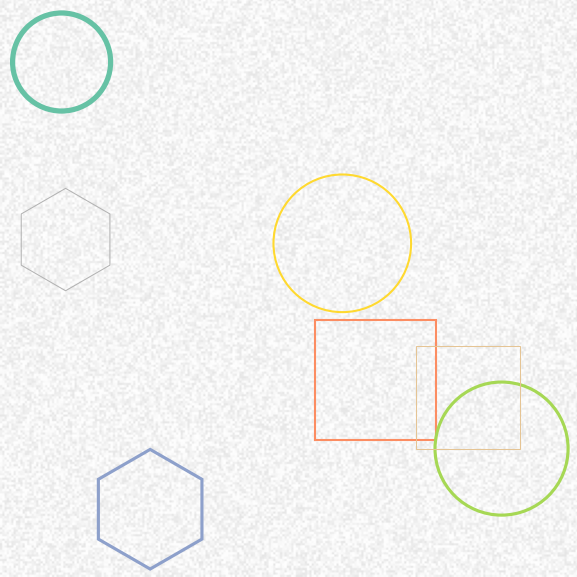[{"shape": "circle", "thickness": 2.5, "radius": 0.42, "center": [0.107, 0.892]}, {"shape": "square", "thickness": 1, "radius": 0.52, "center": [0.651, 0.341]}, {"shape": "hexagon", "thickness": 1.5, "radius": 0.52, "center": [0.26, 0.117]}, {"shape": "circle", "thickness": 1.5, "radius": 0.58, "center": [0.868, 0.222]}, {"shape": "circle", "thickness": 1, "radius": 0.6, "center": [0.593, 0.578]}, {"shape": "square", "thickness": 0.5, "radius": 0.45, "center": [0.81, 0.311]}, {"shape": "hexagon", "thickness": 0.5, "radius": 0.44, "center": [0.114, 0.584]}]